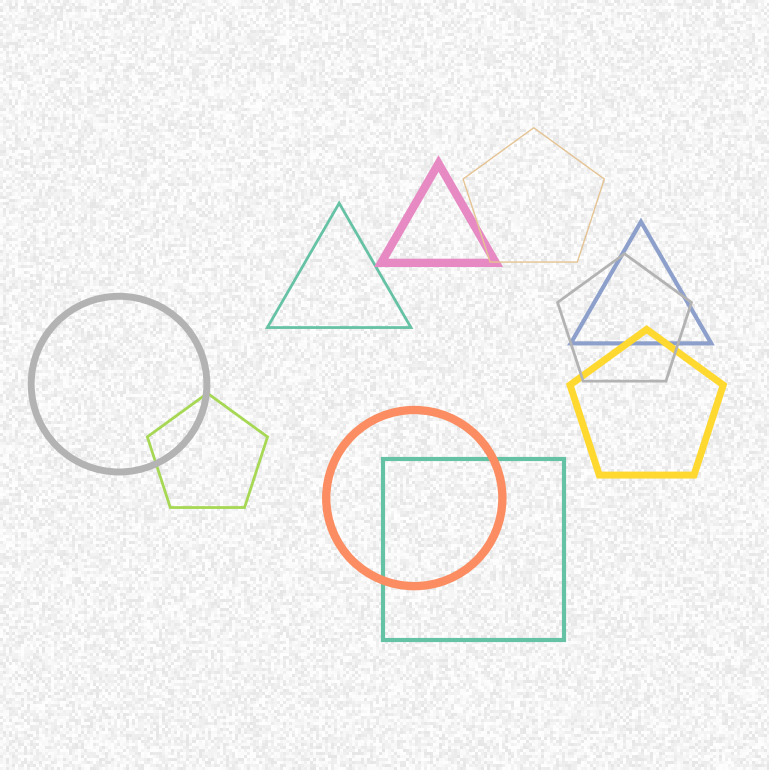[{"shape": "triangle", "thickness": 1, "radius": 0.54, "center": [0.44, 0.628]}, {"shape": "square", "thickness": 1.5, "radius": 0.59, "center": [0.615, 0.287]}, {"shape": "circle", "thickness": 3, "radius": 0.57, "center": [0.538, 0.353]}, {"shape": "triangle", "thickness": 1.5, "radius": 0.53, "center": [0.832, 0.607]}, {"shape": "triangle", "thickness": 3, "radius": 0.43, "center": [0.569, 0.702]}, {"shape": "pentagon", "thickness": 1, "radius": 0.41, "center": [0.269, 0.407]}, {"shape": "pentagon", "thickness": 2.5, "radius": 0.52, "center": [0.84, 0.468]}, {"shape": "pentagon", "thickness": 0.5, "radius": 0.48, "center": [0.693, 0.738]}, {"shape": "circle", "thickness": 2.5, "radius": 0.57, "center": [0.155, 0.501]}, {"shape": "pentagon", "thickness": 1, "radius": 0.46, "center": [0.811, 0.579]}]